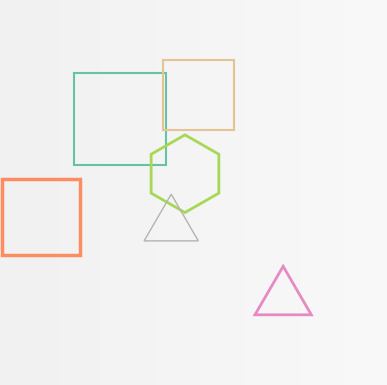[{"shape": "square", "thickness": 1.5, "radius": 0.59, "center": [0.31, 0.691]}, {"shape": "square", "thickness": 2.5, "radius": 0.5, "center": [0.106, 0.436]}, {"shape": "triangle", "thickness": 2, "radius": 0.42, "center": [0.731, 0.224]}, {"shape": "hexagon", "thickness": 2, "radius": 0.5, "center": [0.477, 0.549]}, {"shape": "square", "thickness": 1.5, "radius": 0.46, "center": [0.511, 0.754]}, {"shape": "triangle", "thickness": 1, "radius": 0.4, "center": [0.442, 0.415]}]